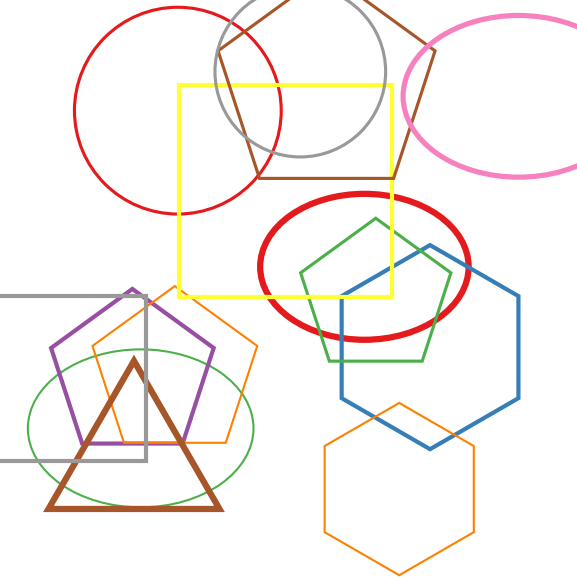[{"shape": "circle", "thickness": 1.5, "radius": 0.9, "center": [0.308, 0.808]}, {"shape": "oval", "thickness": 3, "radius": 0.9, "center": [0.631, 0.537]}, {"shape": "hexagon", "thickness": 2, "radius": 0.88, "center": [0.745, 0.398]}, {"shape": "oval", "thickness": 1, "radius": 0.98, "center": [0.244, 0.257]}, {"shape": "pentagon", "thickness": 1.5, "radius": 0.68, "center": [0.651, 0.484]}, {"shape": "pentagon", "thickness": 2, "radius": 0.74, "center": [0.229, 0.351]}, {"shape": "hexagon", "thickness": 1, "radius": 0.75, "center": [0.691, 0.152]}, {"shape": "pentagon", "thickness": 1, "radius": 0.75, "center": [0.303, 0.354]}, {"shape": "square", "thickness": 2, "radius": 0.92, "center": [0.494, 0.668]}, {"shape": "triangle", "thickness": 3, "radius": 0.85, "center": [0.232, 0.203]}, {"shape": "pentagon", "thickness": 1.5, "radius": 0.99, "center": [0.565, 0.85]}, {"shape": "oval", "thickness": 2.5, "radius": 1.0, "center": [0.898, 0.832]}, {"shape": "square", "thickness": 2, "radius": 0.71, "center": [0.11, 0.343]}, {"shape": "circle", "thickness": 1.5, "radius": 0.74, "center": [0.52, 0.875]}]